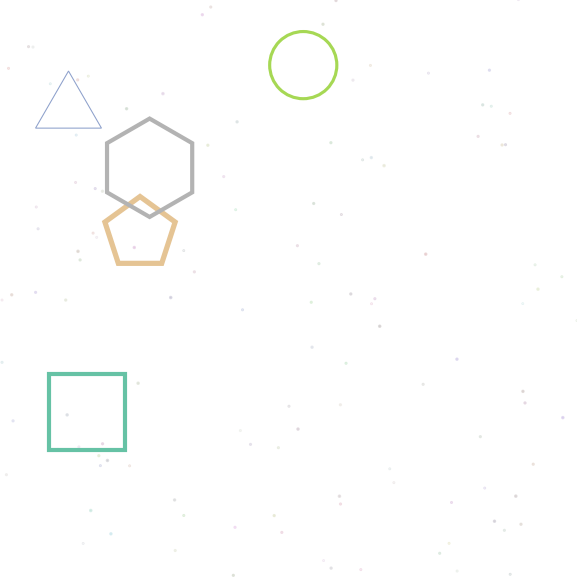[{"shape": "square", "thickness": 2, "radius": 0.33, "center": [0.151, 0.286]}, {"shape": "triangle", "thickness": 0.5, "radius": 0.33, "center": [0.119, 0.81]}, {"shape": "circle", "thickness": 1.5, "radius": 0.29, "center": [0.525, 0.886]}, {"shape": "pentagon", "thickness": 2.5, "radius": 0.32, "center": [0.242, 0.595]}, {"shape": "hexagon", "thickness": 2, "radius": 0.43, "center": [0.259, 0.709]}]